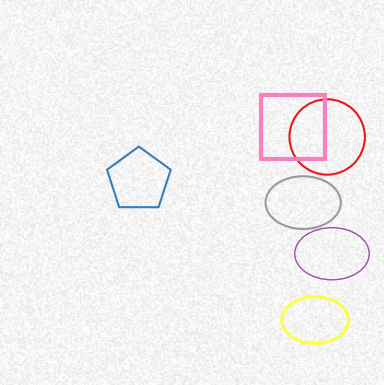[{"shape": "circle", "thickness": 1.5, "radius": 0.49, "center": [0.85, 0.644]}, {"shape": "pentagon", "thickness": 1.5, "radius": 0.44, "center": [0.361, 0.532]}, {"shape": "oval", "thickness": 1, "radius": 0.48, "center": [0.862, 0.341]}, {"shape": "oval", "thickness": 2, "radius": 0.43, "center": [0.819, 0.169]}, {"shape": "square", "thickness": 3, "radius": 0.42, "center": [0.761, 0.67]}, {"shape": "oval", "thickness": 1.5, "radius": 0.49, "center": [0.787, 0.474]}]